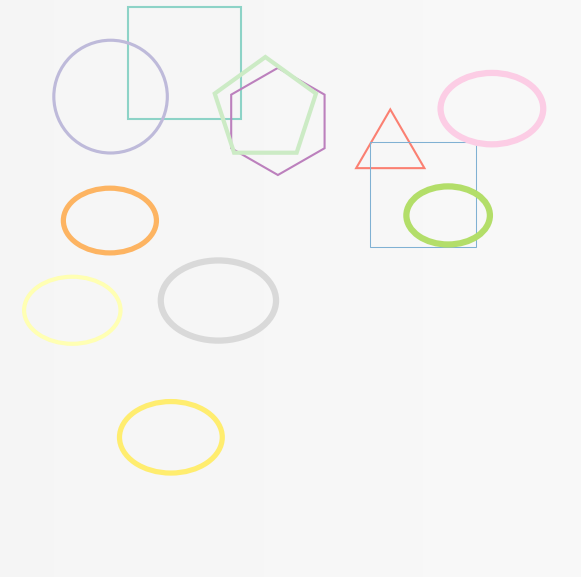[{"shape": "square", "thickness": 1, "radius": 0.48, "center": [0.318, 0.89]}, {"shape": "oval", "thickness": 2, "radius": 0.41, "center": [0.124, 0.462]}, {"shape": "circle", "thickness": 1.5, "radius": 0.49, "center": [0.19, 0.832]}, {"shape": "triangle", "thickness": 1, "radius": 0.34, "center": [0.671, 0.742]}, {"shape": "square", "thickness": 0.5, "radius": 0.46, "center": [0.728, 0.662]}, {"shape": "oval", "thickness": 2.5, "radius": 0.4, "center": [0.189, 0.617]}, {"shape": "oval", "thickness": 3, "radius": 0.36, "center": [0.771, 0.626]}, {"shape": "oval", "thickness": 3, "radius": 0.44, "center": [0.846, 0.811]}, {"shape": "oval", "thickness": 3, "radius": 0.5, "center": [0.376, 0.479]}, {"shape": "hexagon", "thickness": 1, "radius": 0.46, "center": [0.478, 0.789]}, {"shape": "pentagon", "thickness": 2, "radius": 0.46, "center": [0.457, 0.809]}, {"shape": "oval", "thickness": 2.5, "radius": 0.44, "center": [0.294, 0.242]}]